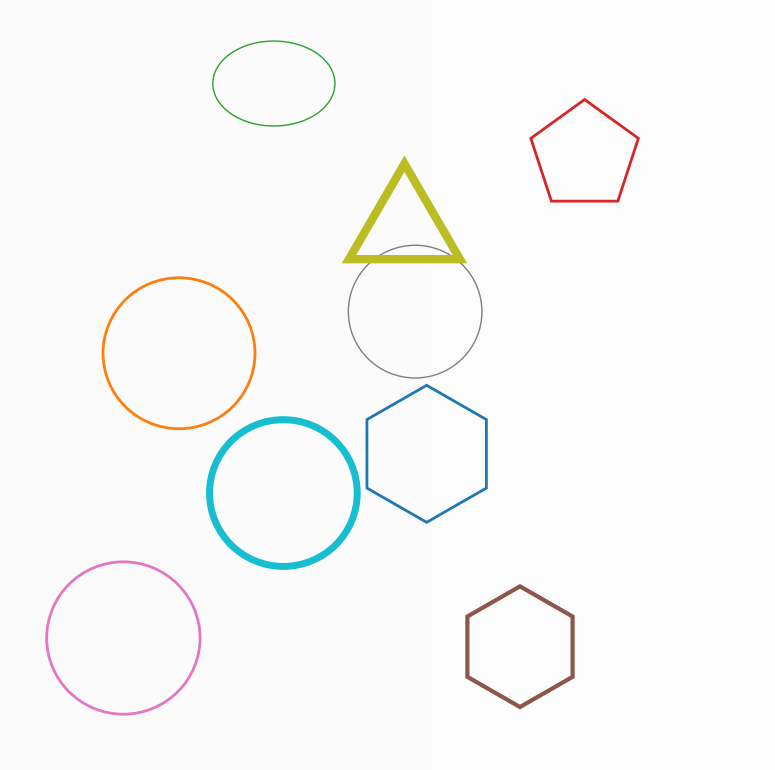[{"shape": "hexagon", "thickness": 1, "radius": 0.44, "center": [0.551, 0.411]}, {"shape": "circle", "thickness": 1, "radius": 0.49, "center": [0.231, 0.541]}, {"shape": "oval", "thickness": 0.5, "radius": 0.39, "center": [0.353, 0.892]}, {"shape": "pentagon", "thickness": 1, "radius": 0.36, "center": [0.754, 0.798]}, {"shape": "hexagon", "thickness": 1.5, "radius": 0.39, "center": [0.671, 0.16]}, {"shape": "circle", "thickness": 1, "radius": 0.49, "center": [0.159, 0.171]}, {"shape": "circle", "thickness": 0.5, "radius": 0.43, "center": [0.536, 0.595]}, {"shape": "triangle", "thickness": 3, "radius": 0.41, "center": [0.522, 0.705]}, {"shape": "circle", "thickness": 2.5, "radius": 0.48, "center": [0.366, 0.36]}]